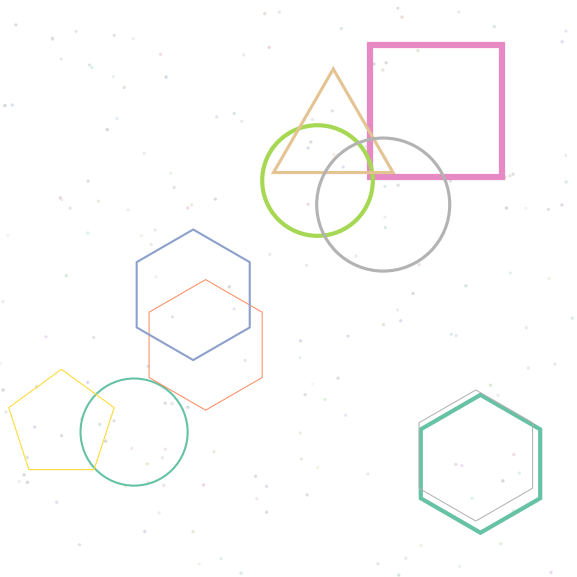[{"shape": "circle", "thickness": 1, "radius": 0.46, "center": [0.232, 0.251]}, {"shape": "hexagon", "thickness": 2, "radius": 0.6, "center": [0.832, 0.196]}, {"shape": "hexagon", "thickness": 0.5, "radius": 0.57, "center": [0.356, 0.402]}, {"shape": "hexagon", "thickness": 1, "radius": 0.57, "center": [0.335, 0.489]}, {"shape": "square", "thickness": 3, "radius": 0.57, "center": [0.755, 0.808]}, {"shape": "circle", "thickness": 2, "radius": 0.48, "center": [0.55, 0.687]}, {"shape": "pentagon", "thickness": 0.5, "radius": 0.48, "center": [0.106, 0.264]}, {"shape": "triangle", "thickness": 1.5, "radius": 0.6, "center": [0.577, 0.76]}, {"shape": "circle", "thickness": 1.5, "radius": 0.58, "center": [0.664, 0.645]}, {"shape": "hexagon", "thickness": 0.5, "radius": 0.57, "center": [0.824, 0.21]}]